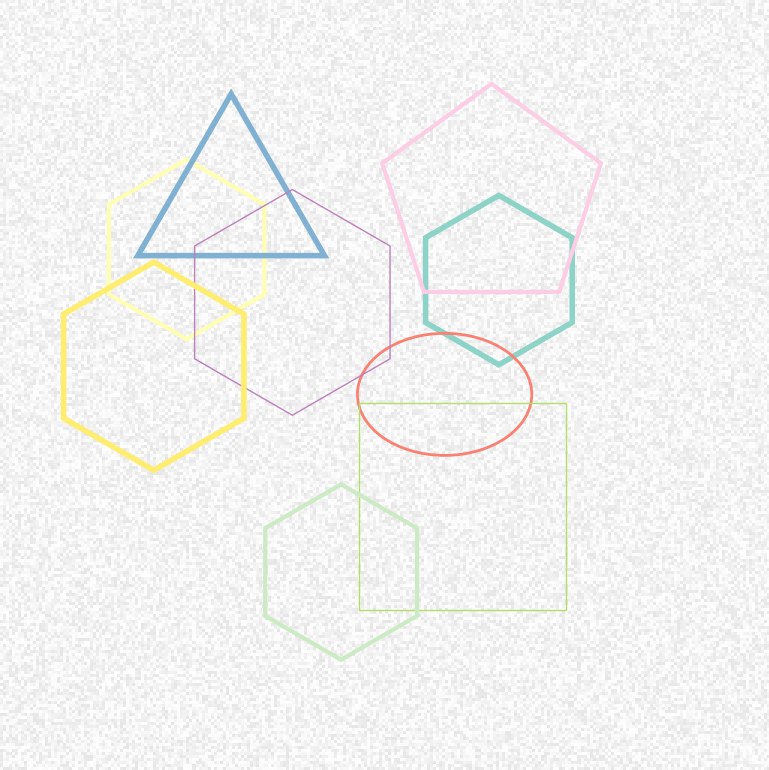[{"shape": "hexagon", "thickness": 2, "radius": 0.55, "center": [0.648, 0.636]}, {"shape": "hexagon", "thickness": 1.5, "radius": 0.58, "center": [0.242, 0.676]}, {"shape": "oval", "thickness": 1, "radius": 0.57, "center": [0.577, 0.488]}, {"shape": "triangle", "thickness": 2, "radius": 0.7, "center": [0.3, 0.738]}, {"shape": "square", "thickness": 0.5, "radius": 0.67, "center": [0.601, 0.342]}, {"shape": "pentagon", "thickness": 1.5, "radius": 0.75, "center": [0.638, 0.742]}, {"shape": "hexagon", "thickness": 0.5, "radius": 0.73, "center": [0.38, 0.607]}, {"shape": "hexagon", "thickness": 1.5, "radius": 0.57, "center": [0.443, 0.257]}, {"shape": "hexagon", "thickness": 2, "radius": 0.68, "center": [0.2, 0.524]}]